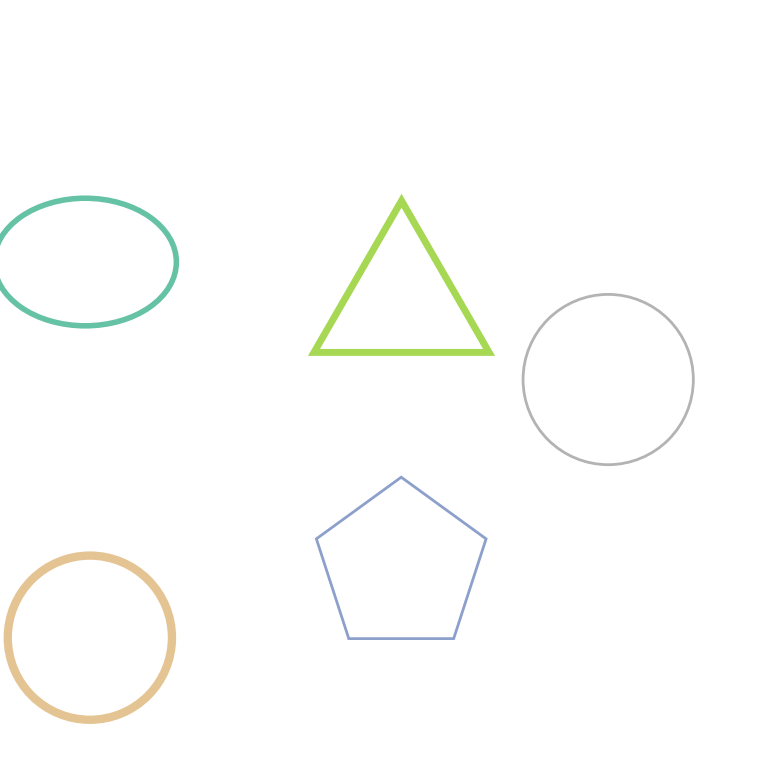[{"shape": "oval", "thickness": 2, "radius": 0.59, "center": [0.111, 0.66]}, {"shape": "pentagon", "thickness": 1, "radius": 0.58, "center": [0.521, 0.264]}, {"shape": "triangle", "thickness": 2.5, "radius": 0.66, "center": [0.521, 0.608]}, {"shape": "circle", "thickness": 3, "radius": 0.53, "center": [0.117, 0.172]}, {"shape": "circle", "thickness": 1, "radius": 0.55, "center": [0.79, 0.507]}]